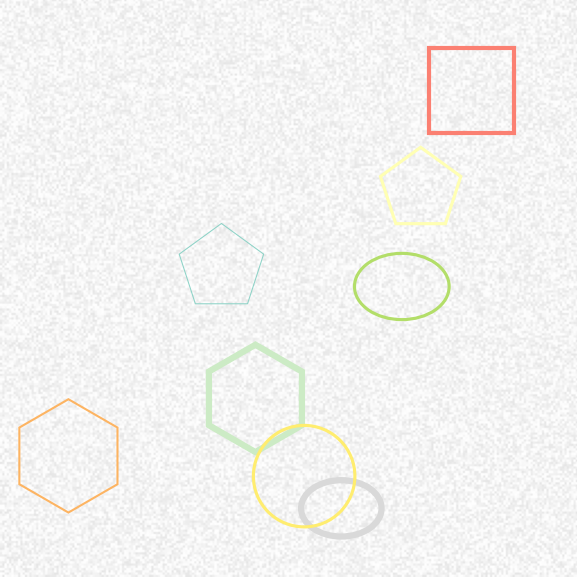[{"shape": "pentagon", "thickness": 0.5, "radius": 0.38, "center": [0.383, 0.535]}, {"shape": "pentagon", "thickness": 1.5, "radius": 0.37, "center": [0.728, 0.671]}, {"shape": "square", "thickness": 2, "radius": 0.37, "center": [0.816, 0.842]}, {"shape": "hexagon", "thickness": 1, "radius": 0.49, "center": [0.118, 0.21]}, {"shape": "oval", "thickness": 1.5, "radius": 0.41, "center": [0.696, 0.503]}, {"shape": "oval", "thickness": 3, "radius": 0.35, "center": [0.591, 0.119]}, {"shape": "hexagon", "thickness": 3, "radius": 0.46, "center": [0.442, 0.309]}, {"shape": "circle", "thickness": 1.5, "radius": 0.44, "center": [0.527, 0.175]}]